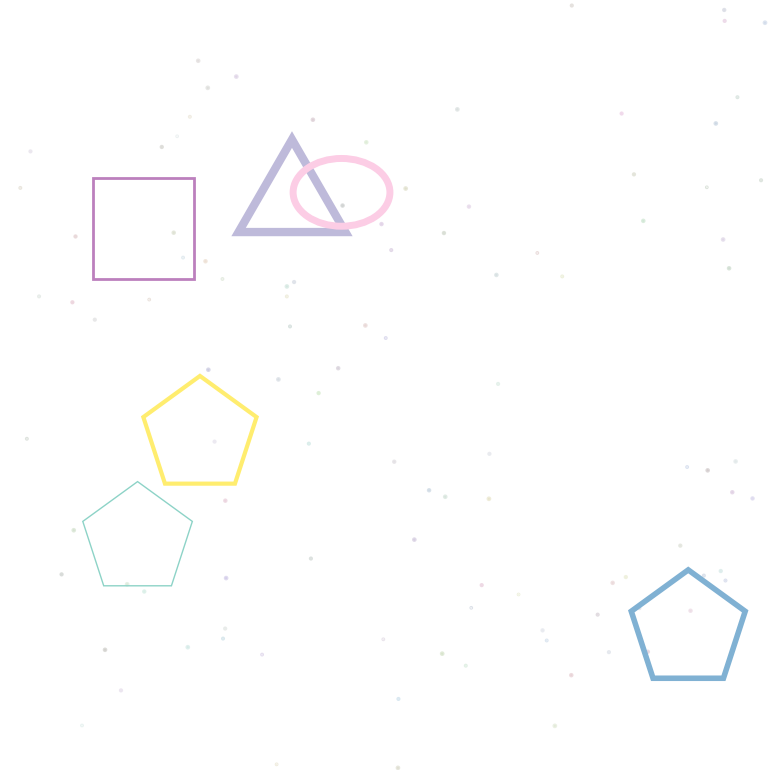[{"shape": "pentagon", "thickness": 0.5, "radius": 0.37, "center": [0.179, 0.3]}, {"shape": "triangle", "thickness": 3, "radius": 0.4, "center": [0.379, 0.739]}, {"shape": "pentagon", "thickness": 2, "radius": 0.39, "center": [0.894, 0.182]}, {"shape": "oval", "thickness": 2.5, "radius": 0.31, "center": [0.444, 0.75]}, {"shape": "square", "thickness": 1, "radius": 0.33, "center": [0.186, 0.704]}, {"shape": "pentagon", "thickness": 1.5, "radius": 0.39, "center": [0.26, 0.434]}]